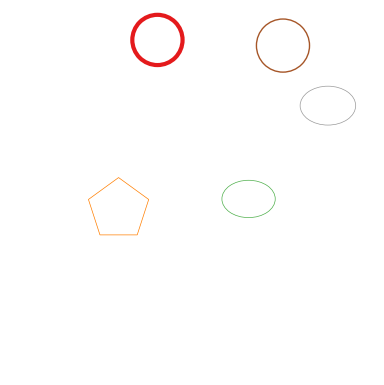[{"shape": "circle", "thickness": 3, "radius": 0.33, "center": [0.409, 0.896]}, {"shape": "oval", "thickness": 0.5, "radius": 0.35, "center": [0.646, 0.483]}, {"shape": "pentagon", "thickness": 0.5, "radius": 0.41, "center": [0.308, 0.456]}, {"shape": "circle", "thickness": 1, "radius": 0.34, "center": [0.735, 0.882]}, {"shape": "oval", "thickness": 0.5, "radius": 0.36, "center": [0.852, 0.726]}]